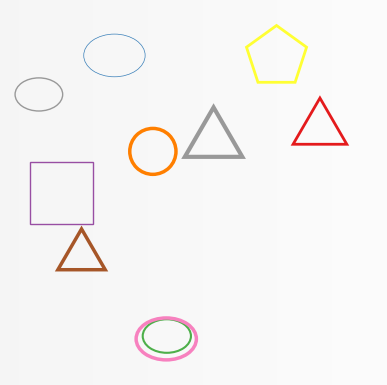[{"shape": "triangle", "thickness": 2, "radius": 0.4, "center": [0.826, 0.665]}, {"shape": "oval", "thickness": 0.5, "radius": 0.4, "center": [0.295, 0.856]}, {"shape": "oval", "thickness": 1.5, "radius": 0.31, "center": [0.431, 0.127]}, {"shape": "square", "thickness": 1, "radius": 0.4, "center": [0.159, 0.499]}, {"shape": "circle", "thickness": 2.5, "radius": 0.3, "center": [0.395, 0.607]}, {"shape": "pentagon", "thickness": 2, "radius": 0.41, "center": [0.714, 0.852]}, {"shape": "triangle", "thickness": 2.5, "radius": 0.35, "center": [0.21, 0.335]}, {"shape": "oval", "thickness": 2.5, "radius": 0.39, "center": [0.429, 0.12]}, {"shape": "oval", "thickness": 1, "radius": 0.31, "center": [0.1, 0.755]}, {"shape": "triangle", "thickness": 3, "radius": 0.43, "center": [0.551, 0.635]}]